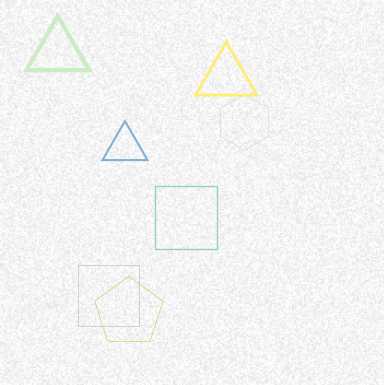[{"shape": "square", "thickness": 1, "radius": 0.41, "center": [0.484, 0.436]}, {"shape": "square", "thickness": 0.5, "radius": 0.4, "center": [0.281, 0.232]}, {"shape": "triangle", "thickness": 1.5, "radius": 0.34, "center": [0.325, 0.618]}, {"shape": "pentagon", "thickness": 0.5, "radius": 0.47, "center": [0.335, 0.189]}, {"shape": "hexagon", "thickness": 0.5, "radius": 0.36, "center": [0.635, 0.682]}, {"shape": "triangle", "thickness": 3, "radius": 0.47, "center": [0.15, 0.865]}, {"shape": "triangle", "thickness": 2, "radius": 0.46, "center": [0.588, 0.799]}]